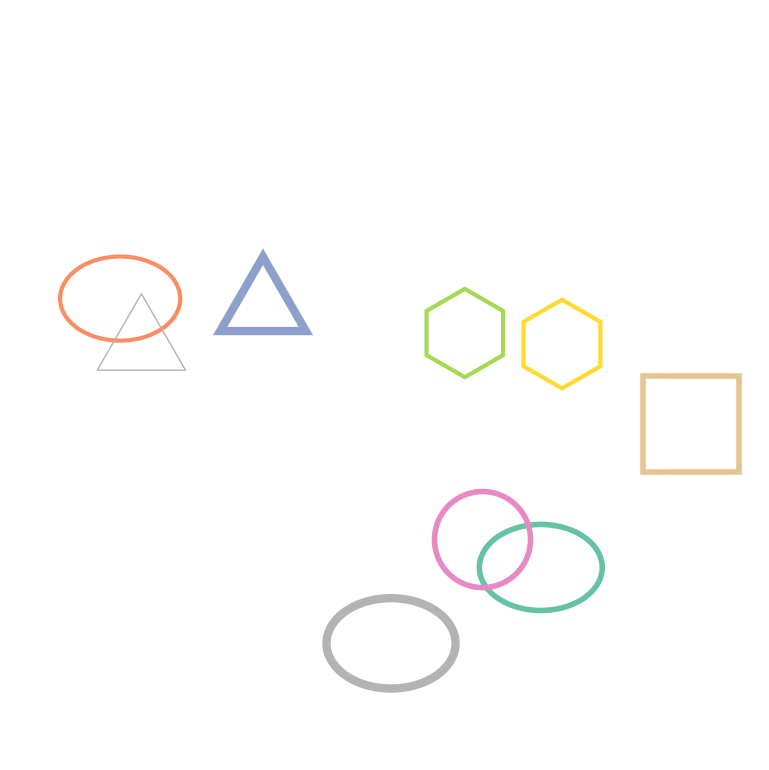[{"shape": "oval", "thickness": 2, "radius": 0.4, "center": [0.702, 0.263]}, {"shape": "oval", "thickness": 1.5, "radius": 0.39, "center": [0.156, 0.612]}, {"shape": "triangle", "thickness": 3, "radius": 0.32, "center": [0.342, 0.602]}, {"shape": "circle", "thickness": 2, "radius": 0.31, "center": [0.627, 0.299]}, {"shape": "hexagon", "thickness": 1.5, "radius": 0.29, "center": [0.604, 0.567]}, {"shape": "hexagon", "thickness": 1.5, "radius": 0.29, "center": [0.73, 0.553]}, {"shape": "square", "thickness": 2, "radius": 0.31, "center": [0.897, 0.45]}, {"shape": "oval", "thickness": 3, "radius": 0.42, "center": [0.508, 0.164]}, {"shape": "triangle", "thickness": 0.5, "radius": 0.33, "center": [0.184, 0.552]}]